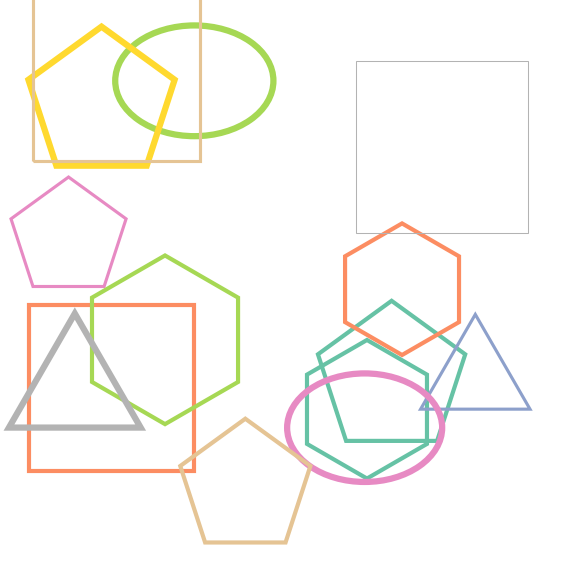[{"shape": "pentagon", "thickness": 2, "radius": 0.67, "center": [0.678, 0.344]}, {"shape": "hexagon", "thickness": 2, "radius": 0.6, "center": [0.635, 0.29]}, {"shape": "hexagon", "thickness": 2, "radius": 0.57, "center": [0.696, 0.498]}, {"shape": "square", "thickness": 2, "radius": 0.72, "center": [0.193, 0.327]}, {"shape": "triangle", "thickness": 1.5, "radius": 0.55, "center": [0.823, 0.345]}, {"shape": "pentagon", "thickness": 1.5, "radius": 0.52, "center": [0.119, 0.588]}, {"shape": "oval", "thickness": 3, "radius": 0.67, "center": [0.631, 0.259]}, {"shape": "oval", "thickness": 3, "radius": 0.68, "center": [0.336, 0.859]}, {"shape": "hexagon", "thickness": 2, "radius": 0.73, "center": [0.286, 0.411]}, {"shape": "pentagon", "thickness": 3, "radius": 0.67, "center": [0.176, 0.82]}, {"shape": "square", "thickness": 1.5, "radius": 0.72, "center": [0.201, 0.865]}, {"shape": "pentagon", "thickness": 2, "radius": 0.59, "center": [0.425, 0.156]}, {"shape": "triangle", "thickness": 3, "radius": 0.66, "center": [0.13, 0.325]}, {"shape": "square", "thickness": 0.5, "radius": 0.74, "center": [0.766, 0.745]}]